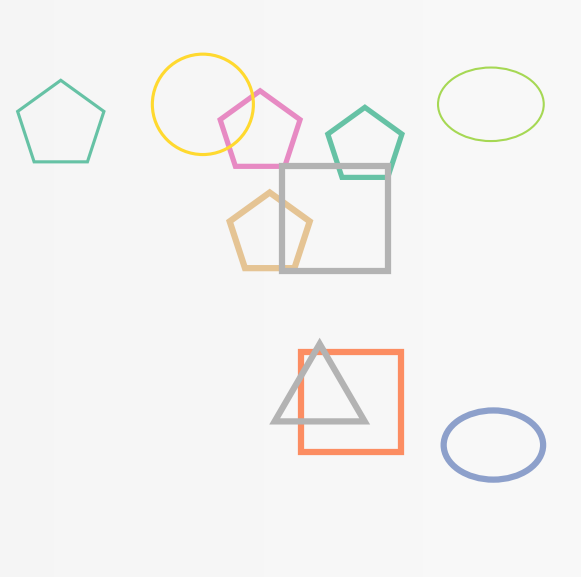[{"shape": "pentagon", "thickness": 1.5, "radius": 0.39, "center": [0.105, 0.782]}, {"shape": "pentagon", "thickness": 2.5, "radius": 0.34, "center": [0.628, 0.746]}, {"shape": "square", "thickness": 3, "radius": 0.43, "center": [0.604, 0.303]}, {"shape": "oval", "thickness": 3, "radius": 0.43, "center": [0.849, 0.229]}, {"shape": "pentagon", "thickness": 2.5, "radius": 0.36, "center": [0.447, 0.77]}, {"shape": "oval", "thickness": 1, "radius": 0.45, "center": [0.845, 0.819]}, {"shape": "circle", "thickness": 1.5, "radius": 0.43, "center": [0.349, 0.818]}, {"shape": "pentagon", "thickness": 3, "radius": 0.36, "center": [0.464, 0.593]}, {"shape": "square", "thickness": 3, "radius": 0.45, "center": [0.576, 0.621]}, {"shape": "triangle", "thickness": 3, "radius": 0.45, "center": [0.55, 0.314]}]